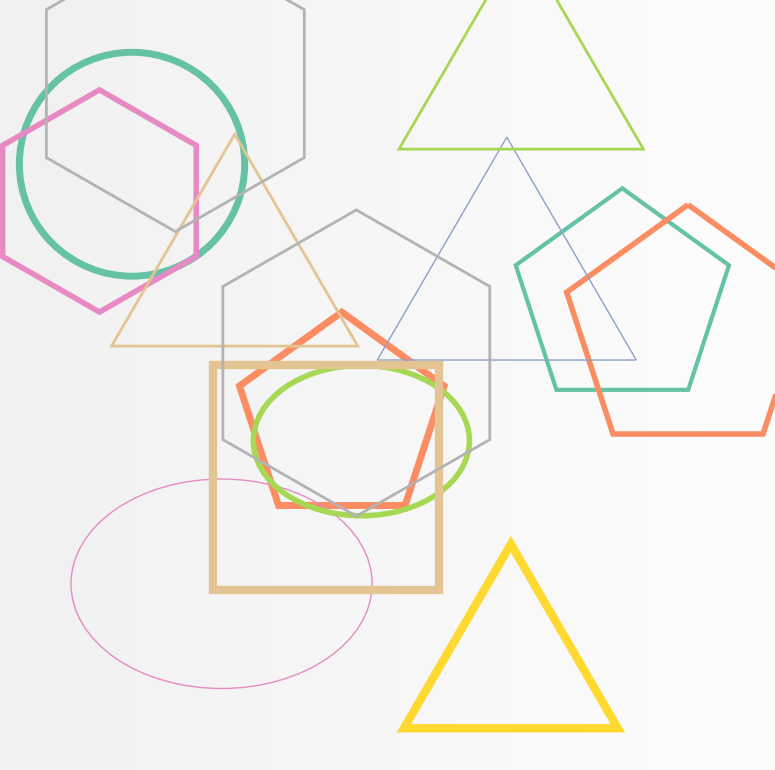[{"shape": "circle", "thickness": 2.5, "radius": 0.73, "center": [0.17, 0.787]}, {"shape": "pentagon", "thickness": 1.5, "radius": 0.72, "center": [0.803, 0.611]}, {"shape": "pentagon", "thickness": 2.5, "radius": 0.69, "center": [0.441, 0.456]}, {"shape": "pentagon", "thickness": 2, "radius": 0.82, "center": [0.888, 0.57]}, {"shape": "triangle", "thickness": 0.5, "radius": 0.96, "center": [0.654, 0.629]}, {"shape": "hexagon", "thickness": 2, "radius": 0.72, "center": [0.128, 0.739]}, {"shape": "oval", "thickness": 0.5, "radius": 0.97, "center": [0.286, 0.242]}, {"shape": "oval", "thickness": 2, "radius": 0.7, "center": [0.466, 0.428]}, {"shape": "triangle", "thickness": 1, "radius": 0.91, "center": [0.672, 0.897]}, {"shape": "triangle", "thickness": 3, "radius": 0.8, "center": [0.659, 0.134]}, {"shape": "triangle", "thickness": 1, "radius": 0.92, "center": [0.303, 0.642]}, {"shape": "square", "thickness": 3, "radius": 0.73, "center": [0.421, 0.38]}, {"shape": "hexagon", "thickness": 1, "radius": 0.99, "center": [0.46, 0.529]}, {"shape": "hexagon", "thickness": 1, "radius": 0.96, "center": [0.226, 0.891]}]